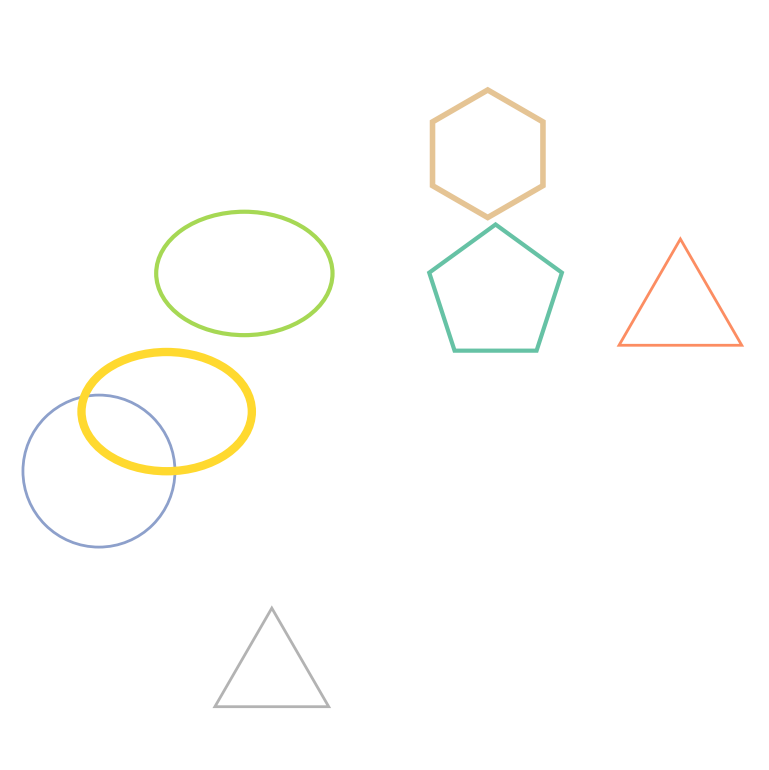[{"shape": "pentagon", "thickness": 1.5, "radius": 0.45, "center": [0.644, 0.618]}, {"shape": "triangle", "thickness": 1, "radius": 0.46, "center": [0.884, 0.598]}, {"shape": "circle", "thickness": 1, "radius": 0.49, "center": [0.129, 0.388]}, {"shape": "oval", "thickness": 1.5, "radius": 0.57, "center": [0.317, 0.645]}, {"shape": "oval", "thickness": 3, "radius": 0.55, "center": [0.216, 0.465]}, {"shape": "hexagon", "thickness": 2, "radius": 0.41, "center": [0.633, 0.8]}, {"shape": "triangle", "thickness": 1, "radius": 0.43, "center": [0.353, 0.125]}]